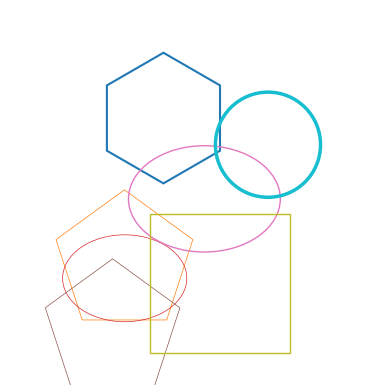[{"shape": "hexagon", "thickness": 1.5, "radius": 0.85, "center": [0.425, 0.693]}, {"shape": "pentagon", "thickness": 0.5, "radius": 0.93, "center": [0.323, 0.32]}, {"shape": "oval", "thickness": 0.5, "radius": 0.81, "center": [0.324, 0.277]}, {"shape": "pentagon", "thickness": 0.5, "radius": 0.92, "center": [0.292, 0.144]}, {"shape": "oval", "thickness": 1, "radius": 0.99, "center": [0.531, 0.483]}, {"shape": "square", "thickness": 1, "radius": 0.91, "center": [0.572, 0.264]}, {"shape": "circle", "thickness": 2.5, "radius": 0.68, "center": [0.696, 0.624]}]